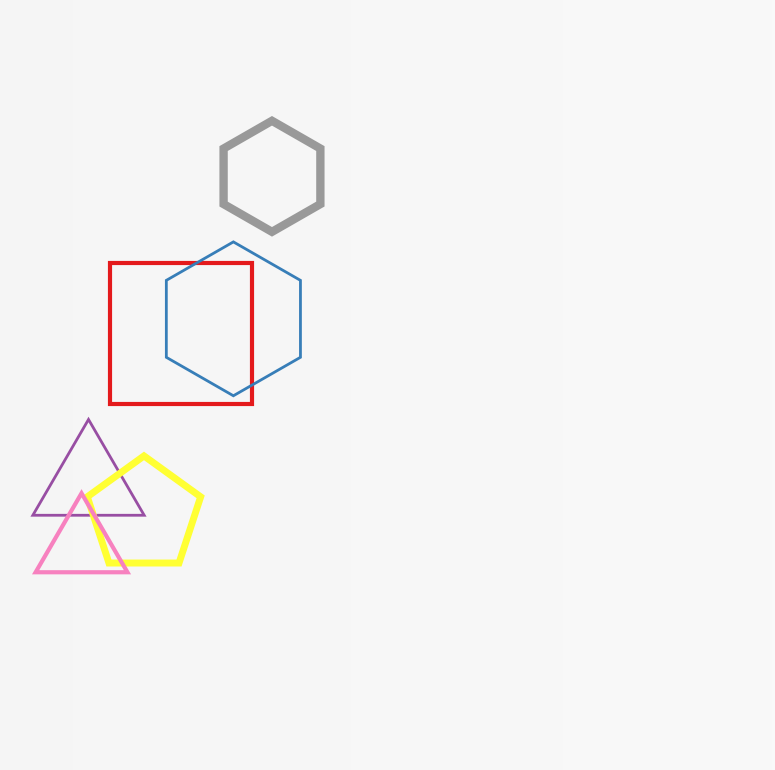[{"shape": "square", "thickness": 1.5, "radius": 0.46, "center": [0.234, 0.567]}, {"shape": "hexagon", "thickness": 1, "radius": 0.5, "center": [0.301, 0.586]}, {"shape": "triangle", "thickness": 1, "radius": 0.41, "center": [0.114, 0.372]}, {"shape": "pentagon", "thickness": 2.5, "radius": 0.38, "center": [0.186, 0.331]}, {"shape": "triangle", "thickness": 1.5, "radius": 0.34, "center": [0.105, 0.291]}, {"shape": "hexagon", "thickness": 3, "radius": 0.36, "center": [0.351, 0.771]}]